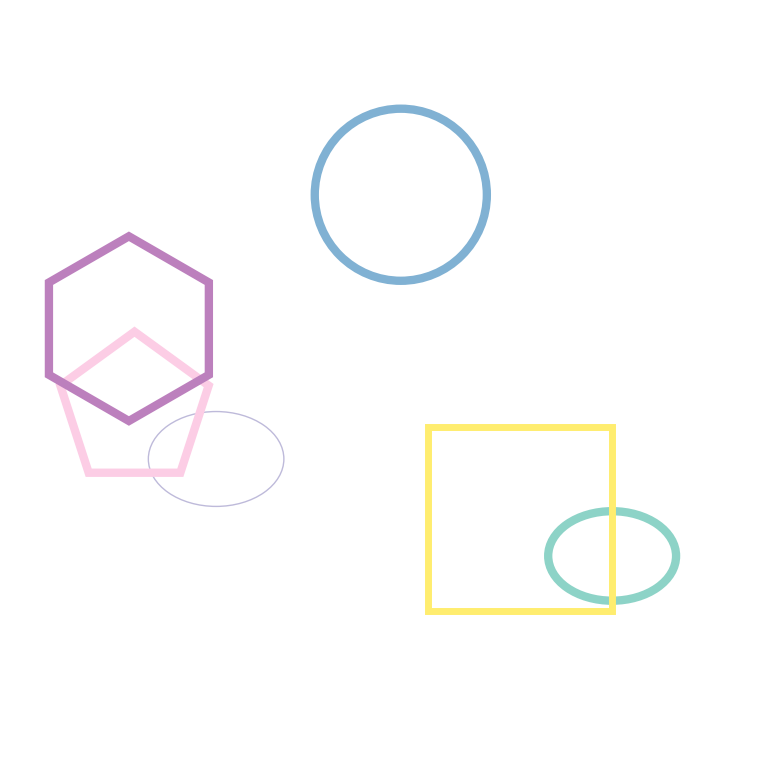[{"shape": "oval", "thickness": 3, "radius": 0.42, "center": [0.795, 0.278]}, {"shape": "oval", "thickness": 0.5, "radius": 0.44, "center": [0.281, 0.404]}, {"shape": "circle", "thickness": 3, "radius": 0.56, "center": [0.521, 0.747]}, {"shape": "pentagon", "thickness": 3, "radius": 0.51, "center": [0.175, 0.468]}, {"shape": "hexagon", "thickness": 3, "radius": 0.6, "center": [0.167, 0.573]}, {"shape": "square", "thickness": 2.5, "radius": 0.6, "center": [0.675, 0.326]}]